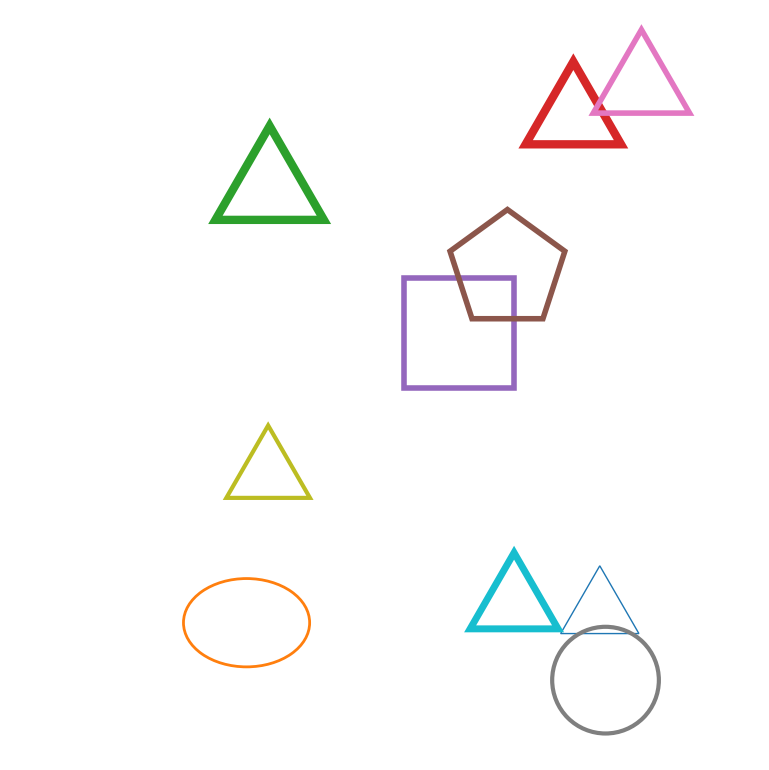[{"shape": "triangle", "thickness": 0.5, "radius": 0.29, "center": [0.779, 0.207]}, {"shape": "oval", "thickness": 1, "radius": 0.41, "center": [0.32, 0.191]}, {"shape": "triangle", "thickness": 3, "radius": 0.41, "center": [0.35, 0.755]}, {"shape": "triangle", "thickness": 3, "radius": 0.36, "center": [0.745, 0.848]}, {"shape": "square", "thickness": 2, "radius": 0.36, "center": [0.596, 0.567]}, {"shape": "pentagon", "thickness": 2, "radius": 0.39, "center": [0.659, 0.649]}, {"shape": "triangle", "thickness": 2, "radius": 0.36, "center": [0.833, 0.889]}, {"shape": "circle", "thickness": 1.5, "radius": 0.35, "center": [0.786, 0.117]}, {"shape": "triangle", "thickness": 1.5, "radius": 0.31, "center": [0.348, 0.385]}, {"shape": "triangle", "thickness": 2.5, "radius": 0.33, "center": [0.668, 0.216]}]